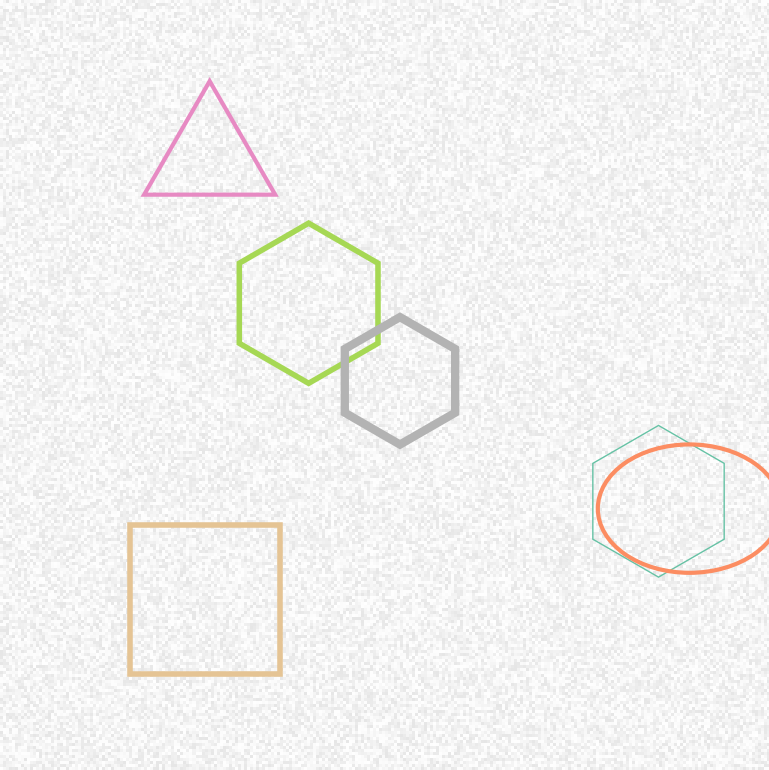[{"shape": "hexagon", "thickness": 0.5, "radius": 0.49, "center": [0.855, 0.349]}, {"shape": "oval", "thickness": 1.5, "radius": 0.6, "center": [0.895, 0.339]}, {"shape": "triangle", "thickness": 1.5, "radius": 0.49, "center": [0.272, 0.796]}, {"shape": "hexagon", "thickness": 2, "radius": 0.52, "center": [0.401, 0.606]}, {"shape": "square", "thickness": 2, "radius": 0.49, "center": [0.266, 0.221]}, {"shape": "hexagon", "thickness": 3, "radius": 0.41, "center": [0.519, 0.505]}]